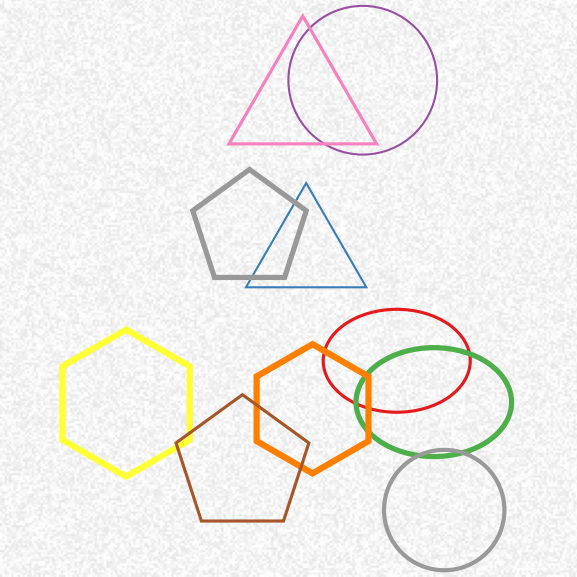[{"shape": "oval", "thickness": 1.5, "radius": 0.64, "center": [0.687, 0.374]}, {"shape": "triangle", "thickness": 1, "radius": 0.6, "center": [0.53, 0.562]}, {"shape": "oval", "thickness": 2.5, "radius": 0.67, "center": [0.751, 0.303]}, {"shape": "circle", "thickness": 1, "radius": 0.64, "center": [0.628, 0.86]}, {"shape": "hexagon", "thickness": 3, "radius": 0.56, "center": [0.541, 0.291]}, {"shape": "hexagon", "thickness": 3, "radius": 0.64, "center": [0.218, 0.301]}, {"shape": "pentagon", "thickness": 1.5, "radius": 0.6, "center": [0.42, 0.195]}, {"shape": "triangle", "thickness": 1.5, "radius": 0.74, "center": [0.524, 0.824]}, {"shape": "circle", "thickness": 2, "radius": 0.52, "center": [0.769, 0.116]}, {"shape": "pentagon", "thickness": 2.5, "radius": 0.52, "center": [0.432, 0.602]}]